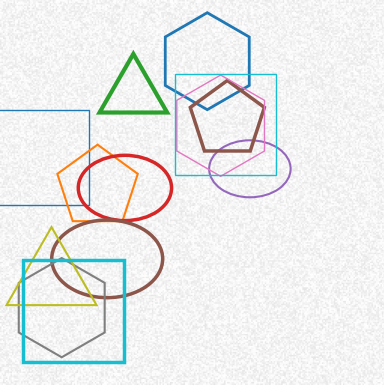[{"shape": "hexagon", "thickness": 2, "radius": 0.63, "center": [0.538, 0.841]}, {"shape": "square", "thickness": 1, "radius": 0.61, "center": [0.109, 0.591]}, {"shape": "pentagon", "thickness": 1.5, "radius": 0.55, "center": [0.253, 0.514]}, {"shape": "triangle", "thickness": 3, "radius": 0.51, "center": [0.346, 0.758]}, {"shape": "oval", "thickness": 2.5, "radius": 0.61, "center": [0.324, 0.512]}, {"shape": "oval", "thickness": 1.5, "radius": 0.53, "center": [0.649, 0.562]}, {"shape": "oval", "thickness": 2.5, "radius": 0.72, "center": [0.278, 0.328]}, {"shape": "pentagon", "thickness": 2.5, "radius": 0.51, "center": [0.591, 0.69]}, {"shape": "hexagon", "thickness": 1, "radius": 0.66, "center": [0.573, 0.674]}, {"shape": "hexagon", "thickness": 1.5, "radius": 0.64, "center": [0.16, 0.201]}, {"shape": "triangle", "thickness": 1.5, "radius": 0.68, "center": [0.134, 0.275]}, {"shape": "square", "thickness": 2.5, "radius": 0.66, "center": [0.191, 0.193]}, {"shape": "square", "thickness": 1, "radius": 0.66, "center": [0.587, 0.676]}]